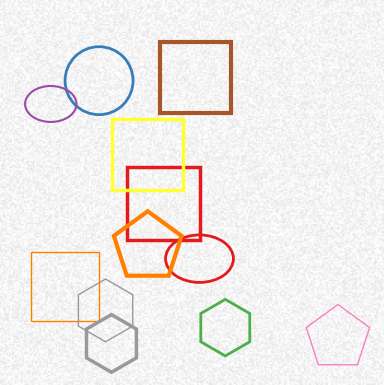[{"shape": "square", "thickness": 2.5, "radius": 0.48, "center": [0.425, 0.47]}, {"shape": "oval", "thickness": 2, "radius": 0.44, "center": [0.518, 0.328]}, {"shape": "circle", "thickness": 2, "radius": 0.44, "center": [0.257, 0.79]}, {"shape": "hexagon", "thickness": 2, "radius": 0.37, "center": [0.585, 0.149]}, {"shape": "oval", "thickness": 1.5, "radius": 0.33, "center": [0.132, 0.73]}, {"shape": "square", "thickness": 1, "radius": 0.44, "center": [0.169, 0.256]}, {"shape": "pentagon", "thickness": 3, "radius": 0.46, "center": [0.384, 0.359]}, {"shape": "square", "thickness": 2.5, "radius": 0.46, "center": [0.384, 0.599]}, {"shape": "square", "thickness": 3, "radius": 0.46, "center": [0.508, 0.799]}, {"shape": "pentagon", "thickness": 1, "radius": 0.43, "center": [0.878, 0.123]}, {"shape": "hexagon", "thickness": 1, "radius": 0.41, "center": [0.274, 0.194]}, {"shape": "hexagon", "thickness": 2.5, "radius": 0.37, "center": [0.289, 0.108]}]